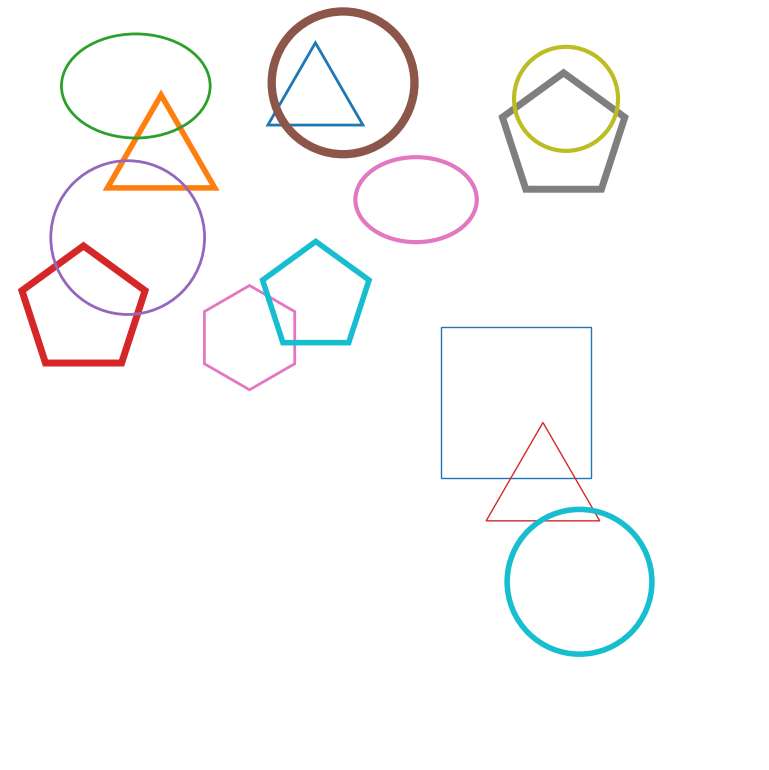[{"shape": "square", "thickness": 0.5, "radius": 0.49, "center": [0.67, 0.477]}, {"shape": "triangle", "thickness": 1, "radius": 0.36, "center": [0.41, 0.873]}, {"shape": "triangle", "thickness": 2, "radius": 0.4, "center": [0.209, 0.796]}, {"shape": "oval", "thickness": 1, "radius": 0.48, "center": [0.176, 0.888]}, {"shape": "triangle", "thickness": 0.5, "radius": 0.43, "center": [0.705, 0.366]}, {"shape": "pentagon", "thickness": 2.5, "radius": 0.42, "center": [0.108, 0.597]}, {"shape": "circle", "thickness": 1, "radius": 0.5, "center": [0.166, 0.691]}, {"shape": "circle", "thickness": 3, "radius": 0.46, "center": [0.446, 0.892]}, {"shape": "hexagon", "thickness": 1, "radius": 0.34, "center": [0.324, 0.561]}, {"shape": "oval", "thickness": 1.5, "radius": 0.39, "center": [0.54, 0.741]}, {"shape": "pentagon", "thickness": 2.5, "radius": 0.42, "center": [0.732, 0.822]}, {"shape": "circle", "thickness": 1.5, "radius": 0.34, "center": [0.735, 0.872]}, {"shape": "circle", "thickness": 2, "radius": 0.47, "center": [0.753, 0.244]}, {"shape": "pentagon", "thickness": 2, "radius": 0.36, "center": [0.41, 0.614]}]